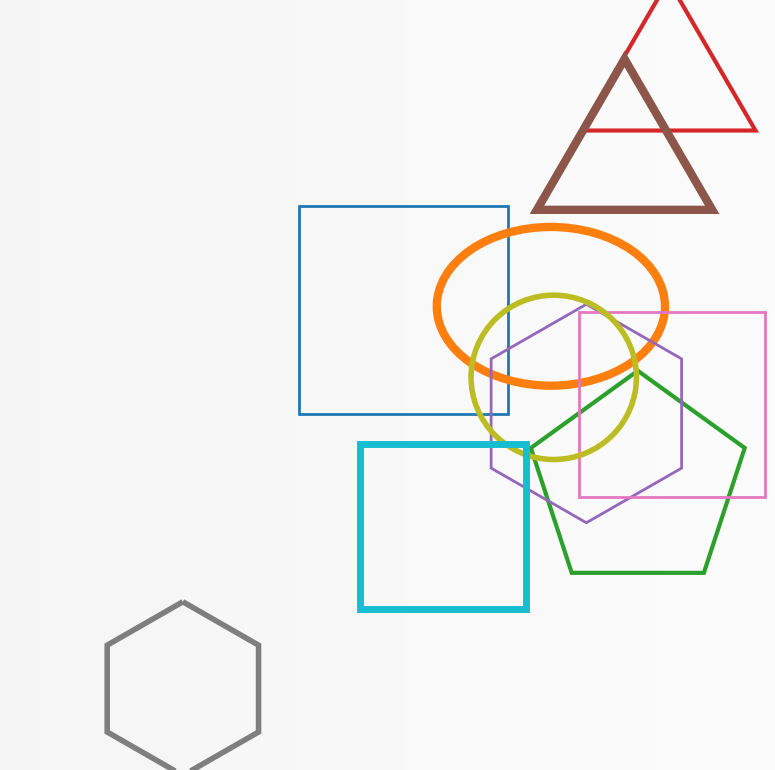[{"shape": "square", "thickness": 1, "radius": 0.67, "center": [0.521, 0.597]}, {"shape": "oval", "thickness": 3, "radius": 0.74, "center": [0.711, 0.602]}, {"shape": "pentagon", "thickness": 1.5, "radius": 0.73, "center": [0.823, 0.373]}, {"shape": "triangle", "thickness": 1.5, "radius": 0.65, "center": [0.862, 0.895]}, {"shape": "hexagon", "thickness": 1, "radius": 0.71, "center": [0.757, 0.463]}, {"shape": "triangle", "thickness": 3, "radius": 0.65, "center": [0.806, 0.793]}, {"shape": "square", "thickness": 1, "radius": 0.6, "center": [0.867, 0.475]}, {"shape": "hexagon", "thickness": 2, "radius": 0.56, "center": [0.236, 0.106]}, {"shape": "circle", "thickness": 2, "radius": 0.53, "center": [0.715, 0.51]}, {"shape": "square", "thickness": 2.5, "radius": 0.54, "center": [0.572, 0.316]}]